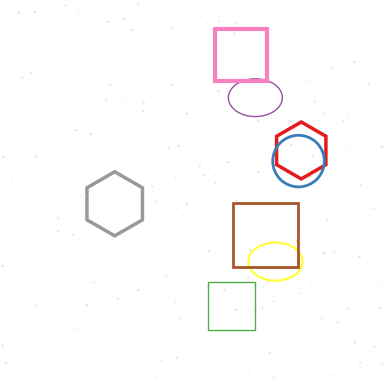[{"shape": "hexagon", "thickness": 2.5, "radius": 0.37, "center": [0.782, 0.609]}, {"shape": "circle", "thickness": 2, "radius": 0.34, "center": [0.775, 0.582]}, {"shape": "square", "thickness": 1, "radius": 0.31, "center": [0.601, 0.204]}, {"shape": "oval", "thickness": 1, "radius": 0.35, "center": [0.663, 0.746]}, {"shape": "oval", "thickness": 1.5, "radius": 0.35, "center": [0.715, 0.32]}, {"shape": "square", "thickness": 2, "radius": 0.42, "center": [0.69, 0.389]}, {"shape": "square", "thickness": 3, "radius": 0.33, "center": [0.627, 0.857]}, {"shape": "hexagon", "thickness": 2.5, "radius": 0.42, "center": [0.298, 0.471]}]